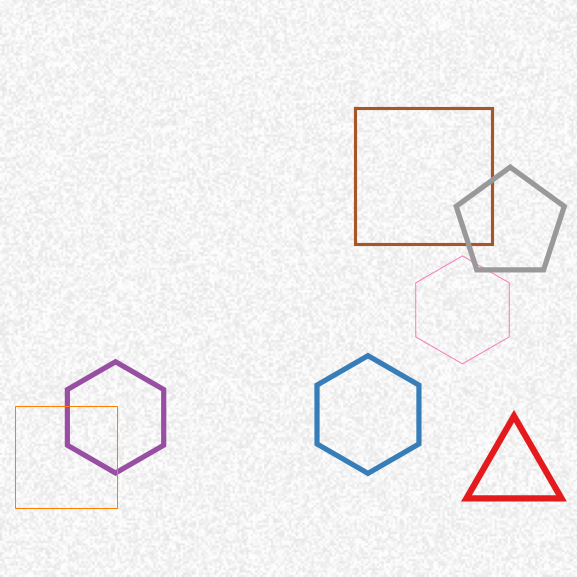[{"shape": "triangle", "thickness": 3, "radius": 0.48, "center": [0.89, 0.184]}, {"shape": "hexagon", "thickness": 2.5, "radius": 0.51, "center": [0.637, 0.281]}, {"shape": "hexagon", "thickness": 2.5, "radius": 0.48, "center": [0.2, 0.276]}, {"shape": "square", "thickness": 0.5, "radius": 0.44, "center": [0.115, 0.207]}, {"shape": "square", "thickness": 1.5, "radius": 0.59, "center": [0.733, 0.694]}, {"shape": "hexagon", "thickness": 0.5, "radius": 0.47, "center": [0.801, 0.463]}, {"shape": "pentagon", "thickness": 2.5, "radius": 0.49, "center": [0.884, 0.611]}]